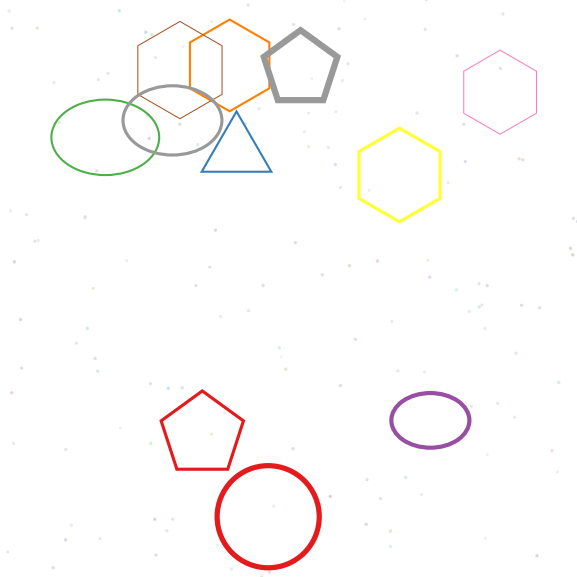[{"shape": "pentagon", "thickness": 1.5, "radius": 0.37, "center": [0.35, 0.247]}, {"shape": "circle", "thickness": 2.5, "radius": 0.44, "center": [0.464, 0.104]}, {"shape": "triangle", "thickness": 1, "radius": 0.35, "center": [0.41, 0.737]}, {"shape": "oval", "thickness": 1, "radius": 0.47, "center": [0.182, 0.761]}, {"shape": "oval", "thickness": 2, "radius": 0.34, "center": [0.745, 0.271]}, {"shape": "hexagon", "thickness": 1, "radius": 0.4, "center": [0.398, 0.886]}, {"shape": "hexagon", "thickness": 1.5, "radius": 0.41, "center": [0.692, 0.696]}, {"shape": "hexagon", "thickness": 0.5, "radius": 0.42, "center": [0.312, 0.878]}, {"shape": "hexagon", "thickness": 0.5, "radius": 0.36, "center": [0.866, 0.839]}, {"shape": "pentagon", "thickness": 3, "radius": 0.33, "center": [0.52, 0.88]}, {"shape": "oval", "thickness": 1.5, "radius": 0.43, "center": [0.299, 0.791]}]